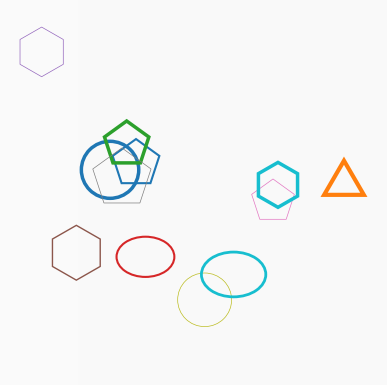[{"shape": "pentagon", "thickness": 1.5, "radius": 0.32, "center": [0.351, 0.575]}, {"shape": "circle", "thickness": 2.5, "radius": 0.37, "center": [0.284, 0.559]}, {"shape": "triangle", "thickness": 3, "radius": 0.3, "center": [0.888, 0.523]}, {"shape": "pentagon", "thickness": 2.5, "radius": 0.3, "center": [0.327, 0.626]}, {"shape": "oval", "thickness": 1.5, "radius": 0.37, "center": [0.375, 0.333]}, {"shape": "hexagon", "thickness": 0.5, "radius": 0.32, "center": [0.107, 0.865]}, {"shape": "hexagon", "thickness": 1, "radius": 0.36, "center": [0.197, 0.344]}, {"shape": "pentagon", "thickness": 0.5, "radius": 0.29, "center": [0.705, 0.477]}, {"shape": "pentagon", "thickness": 0.5, "radius": 0.39, "center": [0.315, 0.537]}, {"shape": "circle", "thickness": 0.5, "radius": 0.35, "center": [0.528, 0.221]}, {"shape": "hexagon", "thickness": 2.5, "radius": 0.29, "center": [0.717, 0.52]}, {"shape": "oval", "thickness": 2, "radius": 0.42, "center": [0.603, 0.287]}]